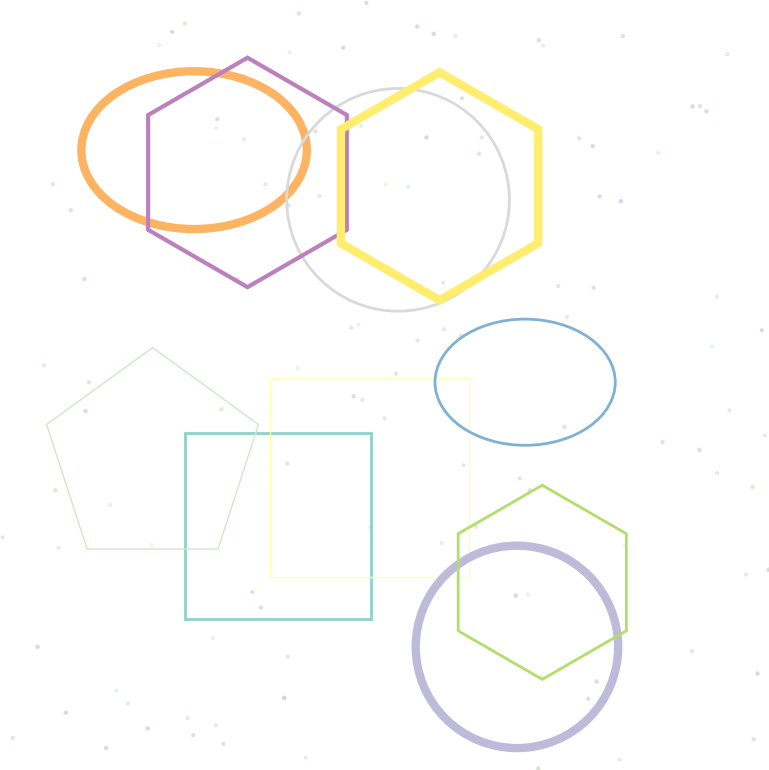[{"shape": "square", "thickness": 1, "radius": 0.6, "center": [0.361, 0.317]}, {"shape": "square", "thickness": 0.5, "radius": 0.65, "center": [0.48, 0.38]}, {"shape": "circle", "thickness": 3, "radius": 0.66, "center": [0.671, 0.16]}, {"shape": "oval", "thickness": 1, "radius": 0.59, "center": [0.682, 0.504]}, {"shape": "oval", "thickness": 3, "radius": 0.73, "center": [0.252, 0.805]}, {"shape": "hexagon", "thickness": 1, "radius": 0.63, "center": [0.704, 0.244]}, {"shape": "circle", "thickness": 1, "radius": 0.72, "center": [0.517, 0.74]}, {"shape": "hexagon", "thickness": 1.5, "radius": 0.75, "center": [0.321, 0.776]}, {"shape": "pentagon", "thickness": 0.5, "radius": 0.72, "center": [0.198, 0.404]}, {"shape": "hexagon", "thickness": 3, "radius": 0.74, "center": [0.571, 0.758]}]